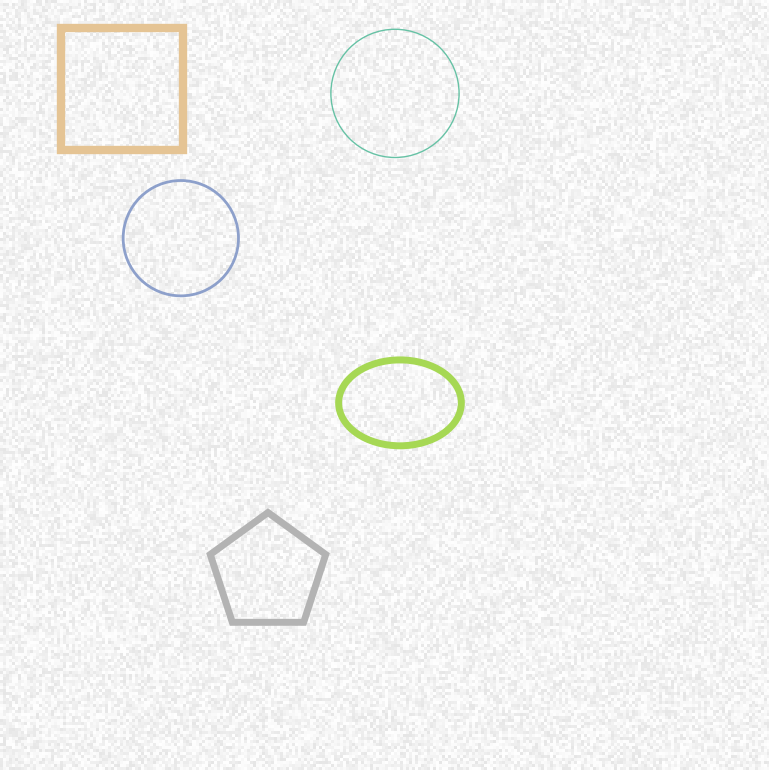[{"shape": "circle", "thickness": 0.5, "radius": 0.42, "center": [0.513, 0.879]}, {"shape": "circle", "thickness": 1, "radius": 0.37, "center": [0.235, 0.691]}, {"shape": "oval", "thickness": 2.5, "radius": 0.4, "center": [0.519, 0.477]}, {"shape": "square", "thickness": 3, "radius": 0.39, "center": [0.159, 0.885]}, {"shape": "pentagon", "thickness": 2.5, "radius": 0.39, "center": [0.348, 0.256]}]